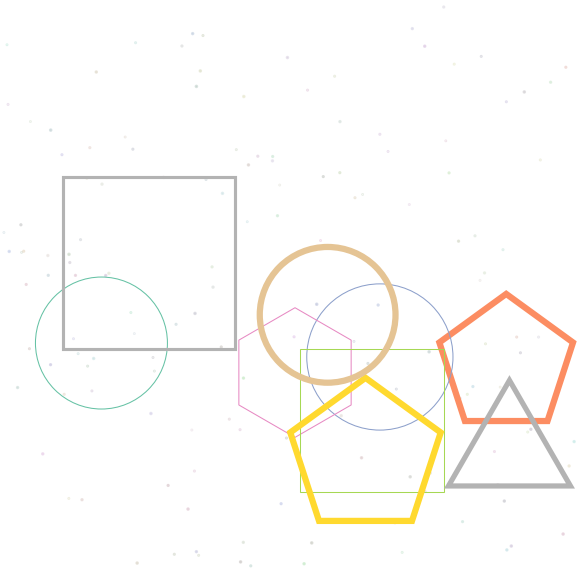[{"shape": "circle", "thickness": 0.5, "radius": 0.57, "center": [0.176, 0.405]}, {"shape": "pentagon", "thickness": 3, "radius": 0.61, "center": [0.877, 0.369]}, {"shape": "circle", "thickness": 0.5, "radius": 0.63, "center": [0.658, 0.381]}, {"shape": "hexagon", "thickness": 0.5, "radius": 0.56, "center": [0.511, 0.354]}, {"shape": "square", "thickness": 0.5, "radius": 0.62, "center": [0.644, 0.271]}, {"shape": "pentagon", "thickness": 3, "radius": 0.68, "center": [0.633, 0.208]}, {"shape": "circle", "thickness": 3, "radius": 0.59, "center": [0.567, 0.454]}, {"shape": "square", "thickness": 1.5, "radius": 0.75, "center": [0.258, 0.544]}, {"shape": "triangle", "thickness": 2.5, "radius": 0.61, "center": [0.882, 0.219]}]